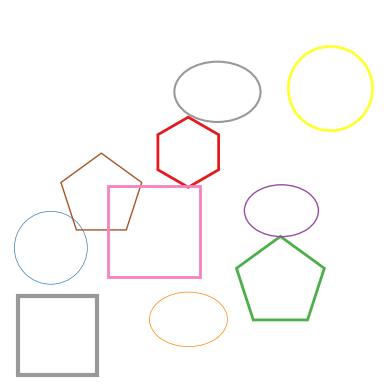[{"shape": "hexagon", "thickness": 2, "radius": 0.46, "center": [0.489, 0.605]}, {"shape": "circle", "thickness": 0.5, "radius": 0.47, "center": [0.132, 0.356]}, {"shape": "pentagon", "thickness": 2, "radius": 0.6, "center": [0.728, 0.266]}, {"shape": "oval", "thickness": 1, "radius": 0.48, "center": [0.731, 0.453]}, {"shape": "oval", "thickness": 0.5, "radius": 0.51, "center": [0.49, 0.17]}, {"shape": "circle", "thickness": 2, "radius": 0.55, "center": [0.858, 0.77]}, {"shape": "pentagon", "thickness": 1, "radius": 0.55, "center": [0.263, 0.492]}, {"shape": "square", "thickness": 2, "radius": 0.59, "center": [0.4, 0.398]}, {"shape": "square", "thickness": 3, "radius": 0.51, "center": [0.149, 0.128]}, {"shape": "oval", "thickness": 1.5, "radius": 0.56, "center": [0.565, 0.762]}]